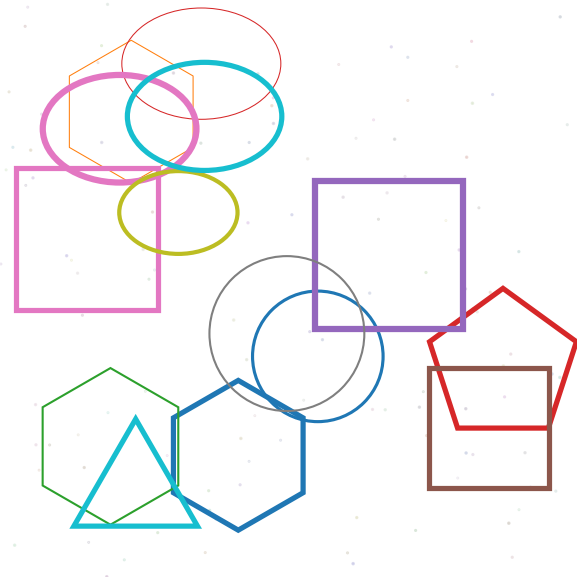[{"shape": "circle", "thickness": 1.5, "radius": 0.57, "center": [0.55, 0.382]}, {"shape": "hexagon", "thickness": 2.5, "radius": 0.65, "center": [0.413, 0.211]}, {"shape": "hexagon", "thickness": 0.5, "radius": 0.62, "center": [0.227, 0.806]}, {"shape": "hexagon", "thickness": 1, "radius": 0.68, "center": [0.191, 0.226]}, {"shape": "pentagon", "thickness": 2.5, "radius": 0.67, "center": [0.871, 0.366]}, {"shape": "oval", "thickness": 0.5, "radius": 0.69, "center": [0.349, 0.889]}, {"shape": "square", "thickness": 3, "radius": 0.64, "center": [0.674, 0.558]}, {"shape": "square", "thickness": 2.5, "radius": 0.52, "center": [0.846, 0.259]}, {"shape": "square", "thickness": 2.5, "radius": 0.62, "center": [0.15, 0.585]}, {"shape": "oval", "thickness": 3, "radius": 0.67, "center": [0.207, 0.776]}, {"shape": "circle", "thickness": 1, "radius": 0.67, "center": [0.497, 0.422]}, {"shape": "oval", "thickness": 2, "radius": 0.51, "center": [0.309, 0.631]}, {"shape": "oval", "thickness": 2.5, "radius": 0.67, "center": [0.354, 0.798]}, {"shape": "triangle", "thickness": 2.5, "radius": 0.62, "center": [0.235, 0.15]}]